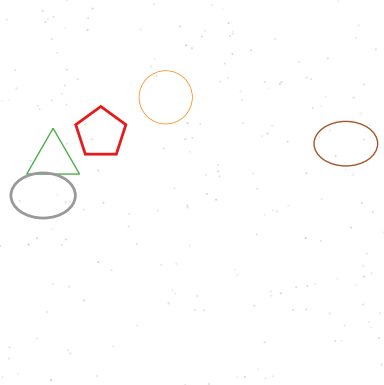[{"shape": "pentagon", "thickness": 2, "radius": 0.34, "center": [0.262, 0.655]}, {"shape": "triangle", "thickness": 1, "radius": 0.4, "center": [0.138, 0.587]}, {"shape": "circle", "thickness": 0.5, "radius": 0.35, "center": [0.43, 0.747]}, {"shape": "oval", "thickness": 1, "radius": 0.41, "center": [0.898, 0.627]}, {"shape": "oval", "thickness": 2, "radius": 0.42, "center": [0.112, 0.492]}]